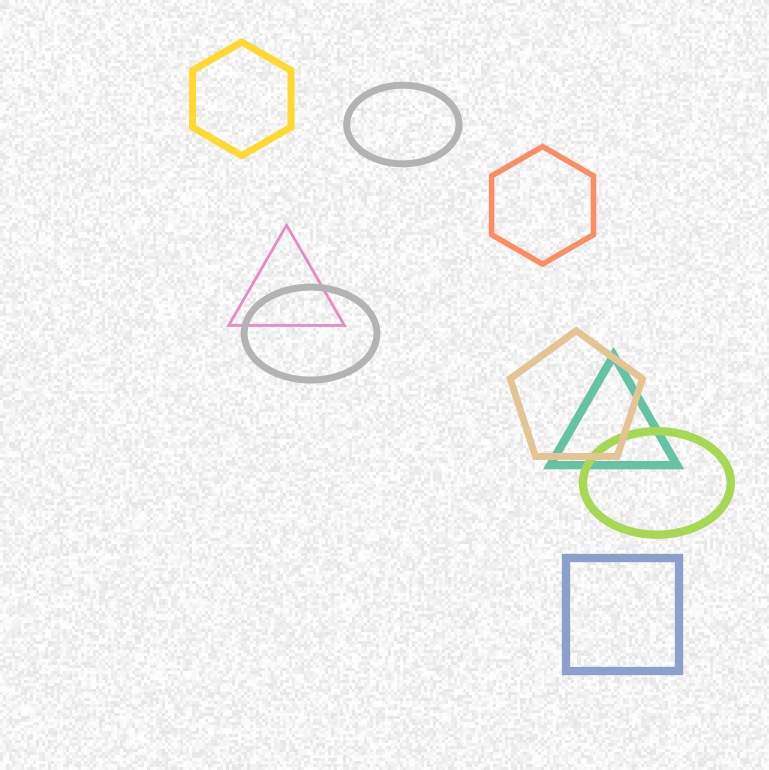[{"shape": "triangle", "thickness": 3, "radius": 0.48, "center": [0.797, 0.443]}, {"shape": "hexagon", "thickness": 2, "radius": 0.38, "center": [0.705, 0.733]}, {"shape": "square", "thickness": 3, "radius": 0.37, "center": [0.808, 0.202]}, {"shape": "triangle", "thickness": 1, "radius": 0.43, "center": [0.372, 0.621]}, {"shape": "oval", "thickness": 3, "radius": 0.48, "center": [0.853, 0.373]}, {"shape": "hexagon", "thickness": 2.5, "radius": 0.37, "center": [0.314, 0.872]}, {"shape": "pentagon", "thickness": 2.5, "radius": 0.45, "center": [0.748, 0.48]}, {"shape": "oval", "thickness": 2.5, "radius": 0.43, "center": [0.403, 0.567]}, {"shape": "oval", "thickness": 2.5, "radius": 0.36, "center": [0.523, 0.838]}]